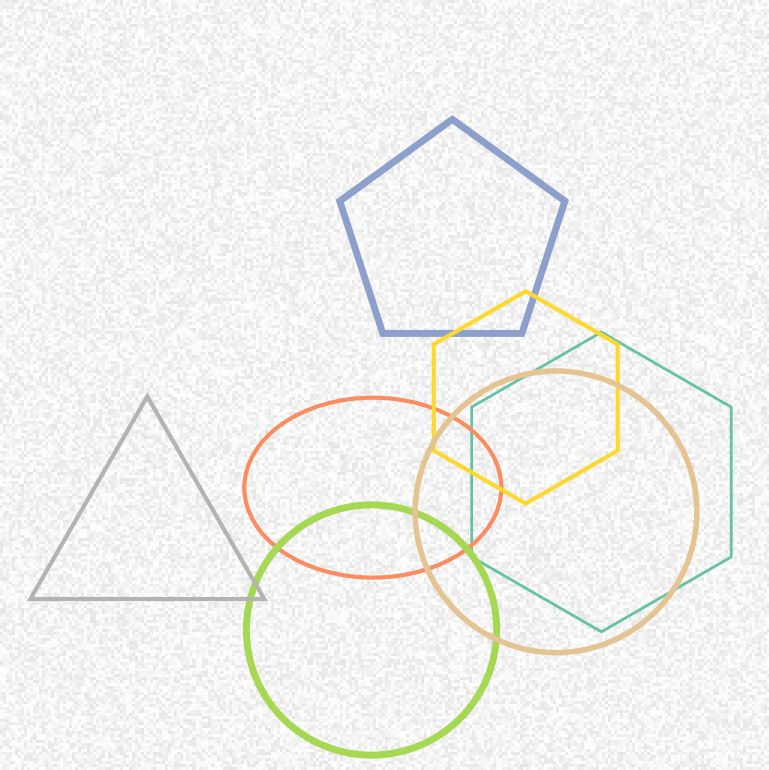[{"shape": "hexagon", "thickness": 1, "radius": 0.97, "center": [0.781, 0.374]}, {"shape": "oval", "thickness": 1.5, "radius": 0.83, "center": [0.484, 0.367]}, {"shape": "pentagon", "thickness": 2.5, "radius": 0.77, "center": [0.587, 0.691]}, {"shape": "circle", "thickness": 2.5, "radius": 0.81, "center": [0.483, 0.182]}, {"shape": "hexagon", "thickness": 1.5, "radius": 0.69, "center": [0.683, 0.484]}, {"shape": "circle", "thickness": 2, "radius": 0.91, "center": [0.722, 0.335]}, {"shape": "triangle", "thickness": 1.5, "radius": 0.88, "center": [0.191, 0.31]}]